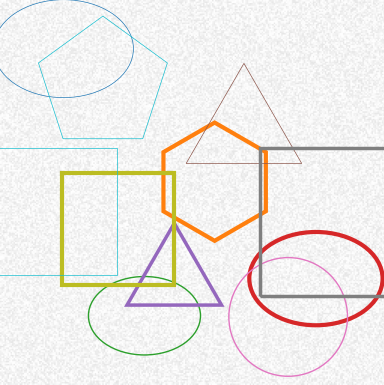[{"shape": "oval", "thickness": 0.5, "radius": 0.91, "center": [0.165, 0.874]}, {"shape": "hexagon", "thickness": 3, "radius": 0.77, "center": [0.558, 0.528]}, {"shape": "oval", "thickness": 1, "radius": 0.73, "center": [0.375, 0.18]}, {"shape": "oval", "thickness": 3, "radius": 0.87, "center": [0.821, 0.276]}, {"shape": "triangle", "thickness": 2.5, "radius": 0.71, "center": [0.453, 0.278]}, {"shape": "triangle", "thickness": 0.5, "radius": 0.87, "center": [0.634, 0.662]}, {"shape": "circle", "thickness": 1, "radius": 0.77, "center": [0.749, 0.177]}, {"shape": "square", "thickness": 2.5, "radius": 0.96, "center": [0.868, 0.424]}, {"shape": "square", "thickness": 3, "radius": 0.73, "center": [0.306, 0.406]}, {"shape": "square", "thickness": 0.5, "radius": 0.82, "center": [0.139, 0.45]}, {"shape": "pentagon", "thickness": 0.5, "radius": 0.88, "center": [0.267, 0.782]}]